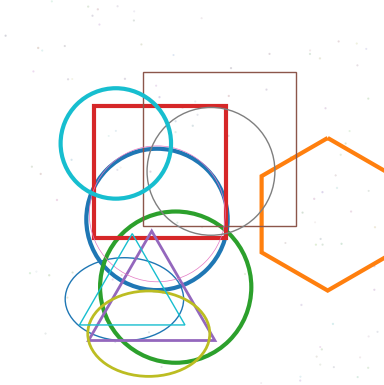[{"shape": "circle", "thickness": 3, "radius": 0.92, "center": [0.408, 0.43]}, {"shape": "oval", "thickness": 1, "radius": 0.77, "center": [0.323, 0.223]}, {"shape": "hexagon", "thickness": 3, "radius": 0.99, "center": [0.851, 0.443]}, {"shape": "circle", "thickness": 3, "radius": 0.98, "center": [0.456, 0.254]}, {"shape": "square", "thickness": 3, "radius": 0.86, "center": [0.416, 0.554]}, {"shape": "triangle", "thickness": 2, "radius": 0.95, "center": [0.394, 0.21]}, {"shape": "square", "thickness": 1, "radius": 1.0, "center": [0.57, 0.612]}, {"shape": "circle", "thickness": 0.5, "radius": 0.88, "center": [0.409, 0.445]}, {"shape": "circle", "thickness": 1, "radius": 0.83, "center": [0.548, 0.555]}, {"shape": "oval", "thickness": 2, "radius": 0.79, "center": [0.386, 0.133]}, {"shape": "triangle", "thickness": 1, "radius": 0.79, "center": [0.343, 0.235]}, {"shape": "circle", "thickness": 3, "radius": 0.72, "center": [0.301, 0.627]}]